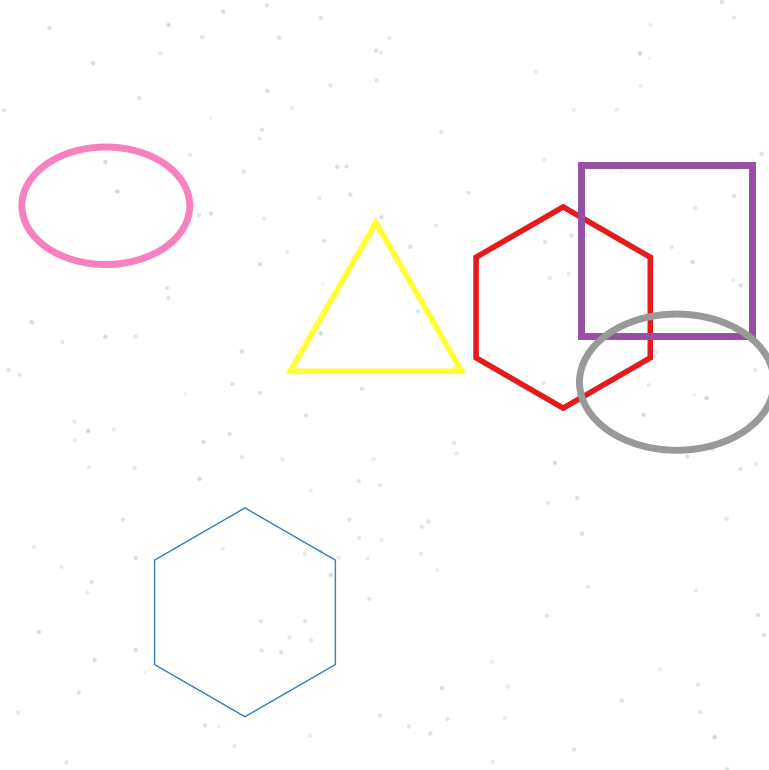[{"shape": "hexagon", "thickness": 2, "radius": 0.65, "center": [0.731, 0.601]}, {"shape": "hexagon", "thickness": 0.5, "radius": 0.68, "center": [0.318, 0.205]}, {"shape": "square", "thickness": 2.5, "radius": 0.55, "center": [0.866, 0.674]}, {"shape": "triangle", "thickness": 2, "radius": 0.64, "center": [0.488, 0.582]}, {"shape": "oval", "thickness": 2.5, "radius": 0.55, "center": [0.137, 0.733]}, {"shape": "oval", "thickness": 2.5, "radius": 0.63, "center": [0.879, 0.504]}]